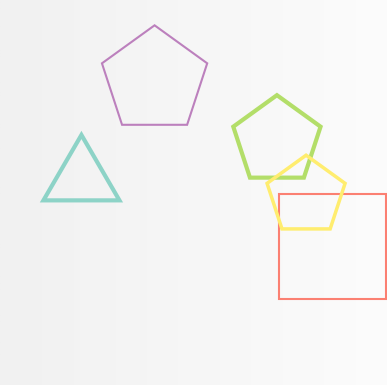[{"shape": "triangle", "thickness": 3, "radius": 0.57, "center": [0.21, 0.536]}, {"shape": "square", "thickness": 1.5, "radius": 0.69, "center": [0.858, 0.36]}, {"shape": "pentagon", "thickness": 3, "radius": 0.59, "center": [0.715, 0.634]}, {"shape": "pentagon", "thickness": 1.5, "radius": 0.71, "center": [0.399, 0.791]}, {"shape": "pentagon", "thickness": 2.5, "radius": 0.53, "center": [0.79, 0.491]}]